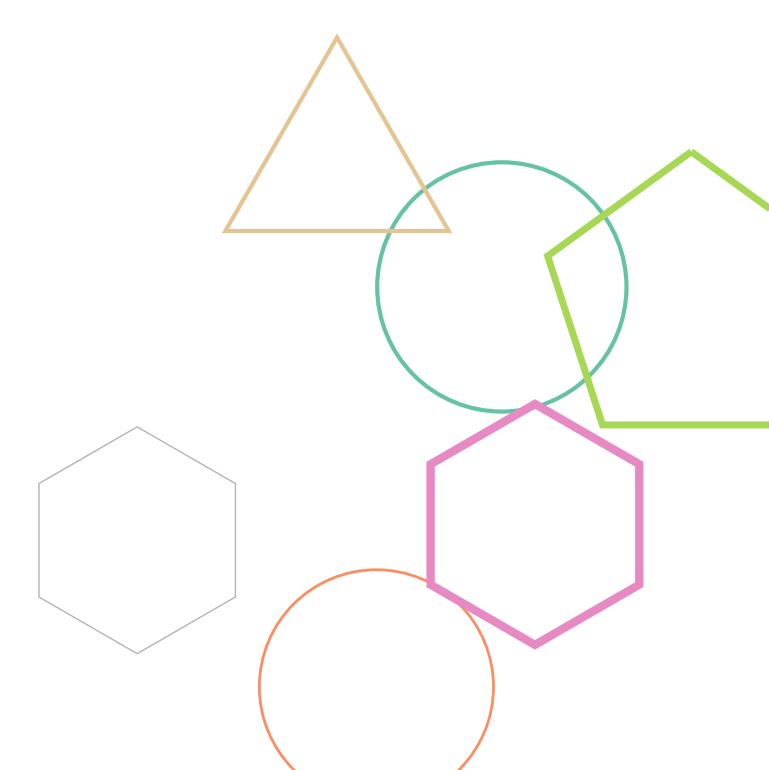[{"shape": "circle", "thickness": 1.5, "radius": 0.81, "center": [0.652, 0.627]}, {"shape": "circle", "thickness": 1, "radius": 0.76, "center": [0.489, 0.108]}, {"shape": "hexagon", "thickness": 3, "radius": 0.78, "center": [0.695, 0.319]}, {"shape": "pentagon", "thickness": 2.5, "radius": 0.98, "center": [0.898, 0.607]}, {"shape": "triangle", "thickness": 1.5, "radius": 0.84, "center": [0.438, 0.784]}, {"shape": "hexagon", "thickness": 0.5, "radius": 0.74, "center": [0.178, 0.298]}]